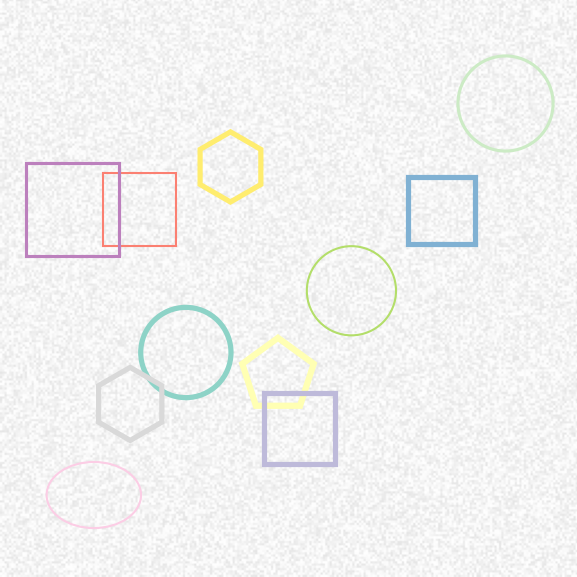[{"shape": "circle", "thickness": 2.5, "radius": 0.39, "center": [0.322, 0.389]}, {"shape": "pentagon", "thickness": 3, "radius": 0.33, "center": [0.481, 0.349]}, {"shape": "square", "thickness": 2.5, "radius": 0.31, "center": [0.519, 0.257]}, {"shape": "square", "thickness": 1, "radius": 0.32, "center": [0.242, 0.636]}, {"shape": "square", "thickness": 2.5, "radius": 0.29, "center": [0.764, 0.634]}, {"shape": "circle", "thickness": 1, "radius": 0.39, "center": [0.609, 0.496]}, {"shape": "oval", "thickness": 1, "radius": 0.41, "center": [0.162, 0.142]}, {"shape": "hexagon", "thickness": 2.5, "radius": 0.32, "center": [0.225, 0.3]}, {"shape": "square", "thickness": 1.5, "radius": 0.4, "center": [0.126, 0.637]}, {"shape": "circle", "thickness": 1.5, "radius": 0.41, "center": [0.875, 0.82]}, {"shape": "hexagon", "thickness": 2.5, "radius": 0.3, "center": [0.399, 0.71]}]